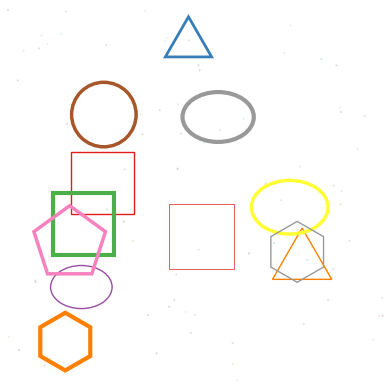[{"shape": "square", "thickness": 0.5, "radius": 0.43, "center": [0.524, 0.386]}, {"shape": "square", "thickness": 1, "radius": 0.4, "center": [0.266, 0.525]}, {"shape": "triangle", "thickness": 2, "radius": 0.35, "center": [0.49, 0.887]}, {"shape": "square", "thickness": 3, "radius": 0.4, "center": [0.217, 0.418]}, {"shape": "oval", "thickness": 1, "radius": 0.4, "center": [0.211, 0.254]}, {"shape": "hexagon", "thickness": 3, "radius": 0.37, "center": [0.17, 0.113]}, {"shape": "triangle", "thickness": 1, "radius": 0.44, "center": [0.785, 0.319]}, {"shape": "oval", "thickness": 2.5, "radius": 0.5, "center": [0.753, 0.462]}, {"shape": "circle", "thickness": 2.5, "radius": 0.42, "center": [0.27, 0.702]}, {"shape": "pentagon", "thickness": 2.5, "radius": 0.49, "center": [0.181, 0.368]}, {"shape": "hexagon", "thickness": 1, "radius": 0.4, "center": [0.772, 0.346]}, {"shape": "oval", "thickness": 3, "radius": 0.46, "center": [0.567, 0.696]}]